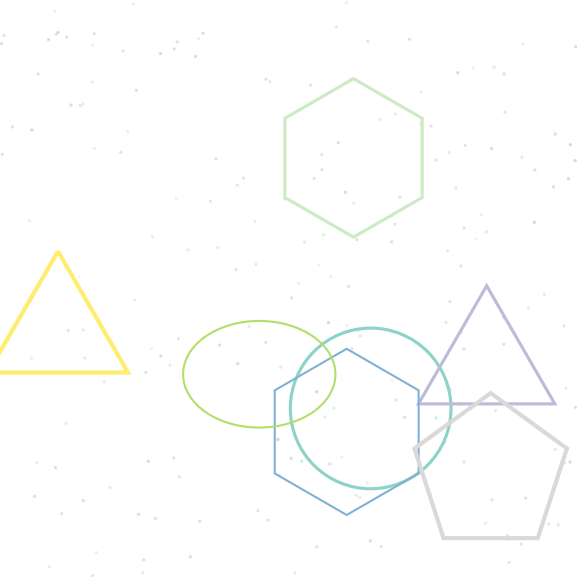[{"shape": "circle", "thickness": 1.5, "radius": 0.7, "center": [0.642, 0.292]}, {"shape": "triangle", "thickness": 1.5, "radius": 0.68, "center": [0.843, 0.368]}, {"shape": "hexagon", "thickness": 1, "radius": 0.72, "center": [0.6, 0.251]}, {"shape": "oval", "thickness": 1, "radius": 0.66, "center": [0.449, 0.351]}, {"shape": "pentagon", "thickness": 2, "radius": 0.69, "center": [0.85, 0.18]}, {"shape": "hexagon", "thickness": 1.5, "radius": 0.69, "center": [0.612, 0.726]}, {"shape": "triangle", "thickness": 2, "radius": 0.7, "center": [0.1, 0.424]}]